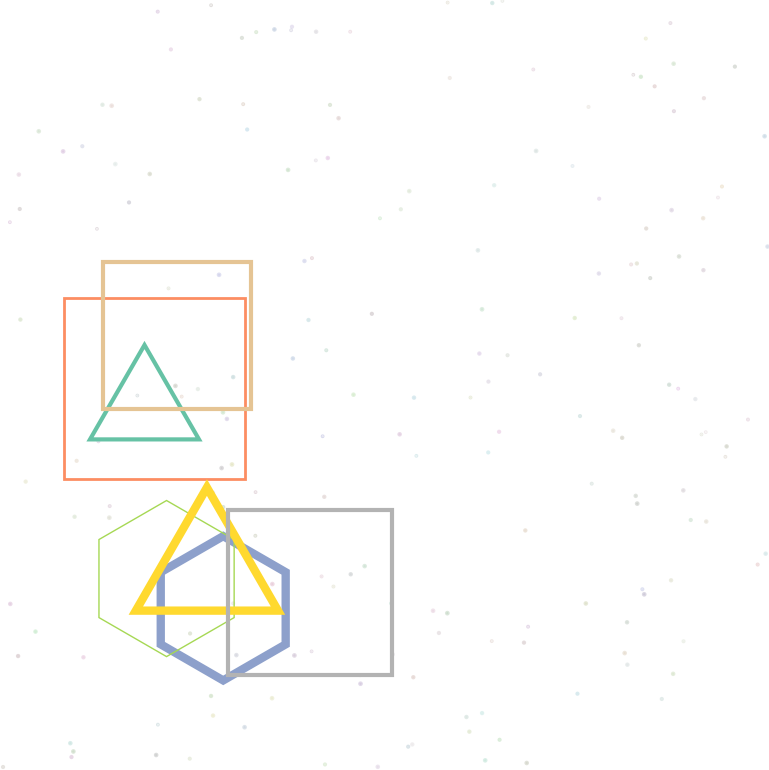[{"shape": "triangle", "thickness": 1.5, "radius": 0.41, "center": [0.188, 0.47]}, {"shape": "square", "thickness": 1, "radius": 0.59, "center": [0.201, 0.495]}, {"shape": "hexagon", "thickness": 3, "radius": 0.47, "center": [0.29, 0.21]}, {"shape": "hexagon", "thickness": 0.5, "radius": 0.51, "center": [0.216, 0.249]}, {"shape": "triangle", "thickness": 3, "radius": 0.53, "center": [0.269, 0.26]}, {"shape": "square", "thickness": 1.5, "radius": 0.48, "center": [0.23, 0.564]}, {"shape": "square", "thickness": 1.5, "radius": 0.53, "center": [0.403, 0.23]}]